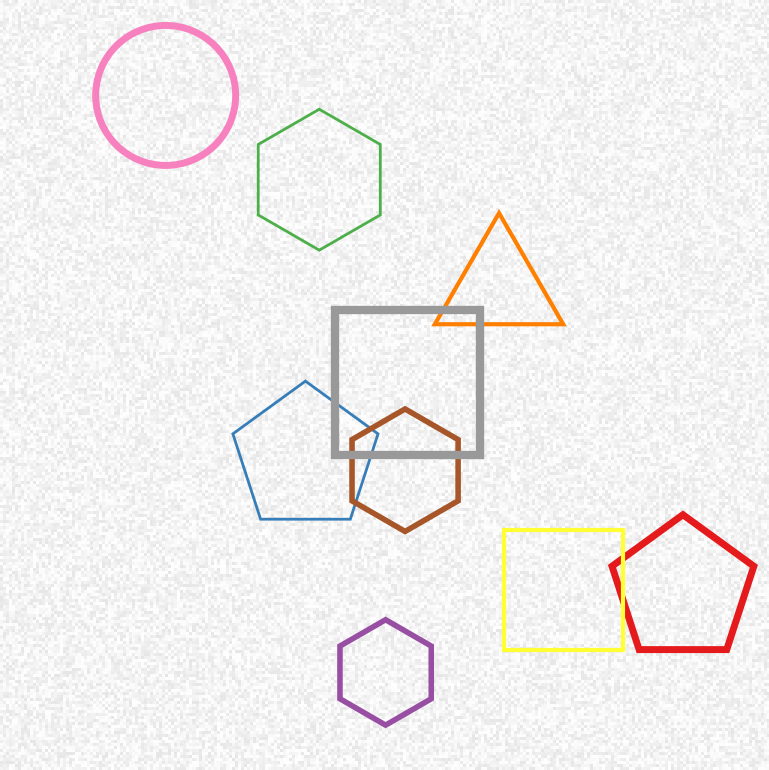[{"shape": "pentagon", "thickness": 2.5, "radius": 0.48, "center": [0.887, 0.235]}, {"shape": "pentagon", "thickness": 1, "radius": 0.5, "center": [0.397, 0.406]}, {"shape": "hexagon", "thickness": 1, "radius": 0.46, "center": [0.415, 0.767]}, {"shape": "hexagon", "thickness": 2, "radius": 0.34, "center": [0.501, 0.127]}, {"shape": "triangle", "thickness": 1.5, "radius": 0.48, "center": [0.648, 0.627]}, {"shape": "square", "thickness": 1.5, "radius": 0.39, "center": [0.732, 0.234]}, {"shape": "hexagon", "thickness": 2, "radius": 0.4, "center": [0.526, 0.389]}, {"shape": "circle", "thickness": 2.5, "radius": 0.45, "center": [0.215, 0.876]}, {"shape": "square", "thickness": 3, "radius": 0.47, "center": [0.529, 0.503]}]